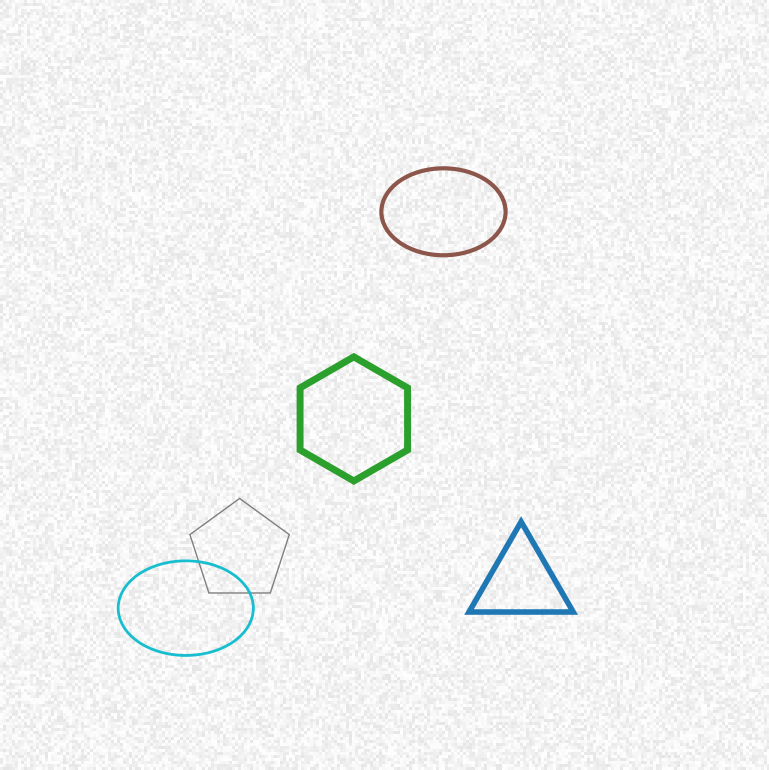[{"shape": "triangle", "thickness": 2, "radius": 0.39, "center": [0.677, 0.244]}, {"shape": "hexagon", "thickness": 2.5, "radius": 0.4, "center": [0.46, 0.456]}, {"shape": "oval", "thickness": 1.5, "radius": 0.4, "center": [0.576, 0.725]}, {"shape": "pentagon", "thickness": 0.5, "radius": 0.34, "center": [0.311, 0.285]}, {"shape": "oval", "thickness": 1, "radius": 0.44, "center": [0.241, 0.21]}]